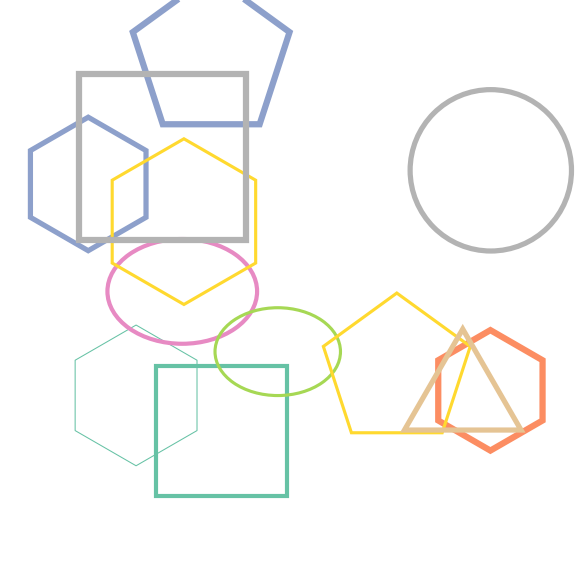[{"shape": "square", "thickness": 2, "radius": 0.57, "center": [0.383, 0.253]}, {"shape": "hexagon", "thickness": 0.5, "radius": 0.61, "center": [0.236, 0.314]}, {"shape": "hexagon", "thickness": 3, "radius": 0.52, "center": [0.849, 0.323]}, {"shape": "hexagon", "thickness": 2.5, "radius": 0.58, "center": [0.153, 0.681]}, {"shape": "pentagon", "thickness": 3, "radius": 0.71, "center": [0.366, 0.899]}, {"shape": "oval", "thickness": 2, "radius": 0.65, "center": [0.316, 0.495]}, {"shape": "oval", "thickness": 1.5, "radius": 0.54, "center": [0.481, 0.39]}, {"shape": "hexagon", "thickness": 1.5, "radius": 0.72, "center": [0.318, 0.615]}, {"shape": "pentagon", "thickness": 1.5, "radius": 0.67, "center": [0.687, 0.358]}, {"shape": "triangle", "thickness": 2.5, "radius": 0.58, "center": [0.801, 0.313]}, {"shape": "square", "thickness": 3, "radius": 0.72, "center": [0.281, 0.727]}, {"shape": "circle", "thickness": 2.5, "radius": 0.7, "center": [0.85, 0.704]}]